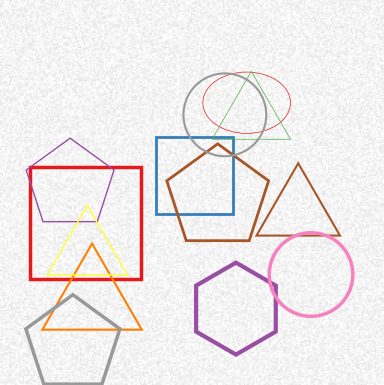[{"shape": "square", "thickness": 2.5, "radius": 0.72, "center": [0.222, 0.42]}, {"shape": "oval", "thickness": 0.5, "radius": 0.57, "center": [0.641, 0.733]}, {"shape": "square", "thickness": 2, "radius": 0.5, "center": [0.505, 0.544]}, {"shape": "triangle", "thickness": 0.5, "radius": 0.59, "center": [0.653, 0.697]}, {"shape": "hexagon", "thickness": 3, "radius": 0.6, "center": [0.613, 0.198]}, {"shape": "pentagon", "thickness": 1, "radius": 0.6, "center": [0.182, 0.521]}, {"shape": "triangle", "thickness": 1.5, "radius": 0.75, "center": [0.239, 0.218]}, {"shape": "triangle", "thickness": 1, "radius": 0.6, "center": [0.227, 0.346]}, {"shape": "pentagon", "thickness": 2, "radius": 0.7, "center": [0.566, 0.487]}, {"shape": "triangle", "thickness": 1.5, "radius": 0.63, "center": [0.775, 0.451]}, {"shape": "circle", "thickness": 2.5, "radius": 0.54, "center": [0.808, 0.287]}, {"shape": "circle", "thickness": 1.5, "radius": 0.54, "center": [0.584, 0.702]}, {"shape": "pentagon", "thickness": 2.5, "radius": 0.64, "center": [0.189, 0.106]}]